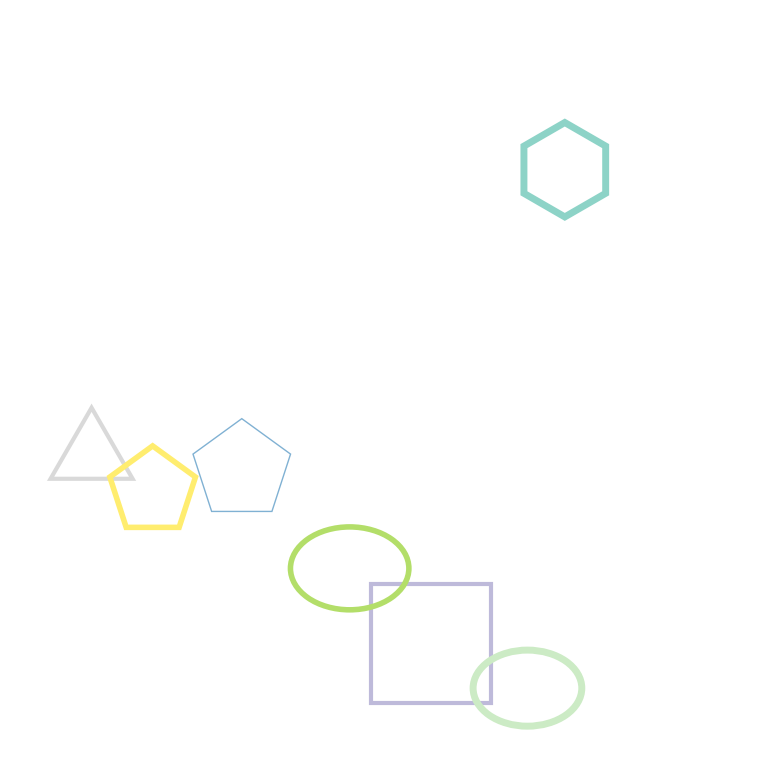[{"shape": "hexagon", "thickness": 2.5, "radius": 0.31, "center": [0.734, 0.78]}, {"shape": "square", "thickness": 1.5, "radius": 0.39, "center": [0.56, 0.164]}, {"shape": "pentagon", "thickness": 0.5, "radius": 0.33, "center": [0.314, 0.39]}, {"shape": "oval", "thickness": 2, "radius": 0.38, "center": [0.454, 0.262]}, {"shape": "triangle", "thickness": 1.5, "radius": 0.31, "center": [0.119, 0.409]}, {"shape": "oval", "thickness": 2.5, "radius": 0.35, "center": [0.685, 0.106]}, {"shape": "pentagon", "thickness": 2, "radius": 0.29, "center": [0.198, 0.362]}]